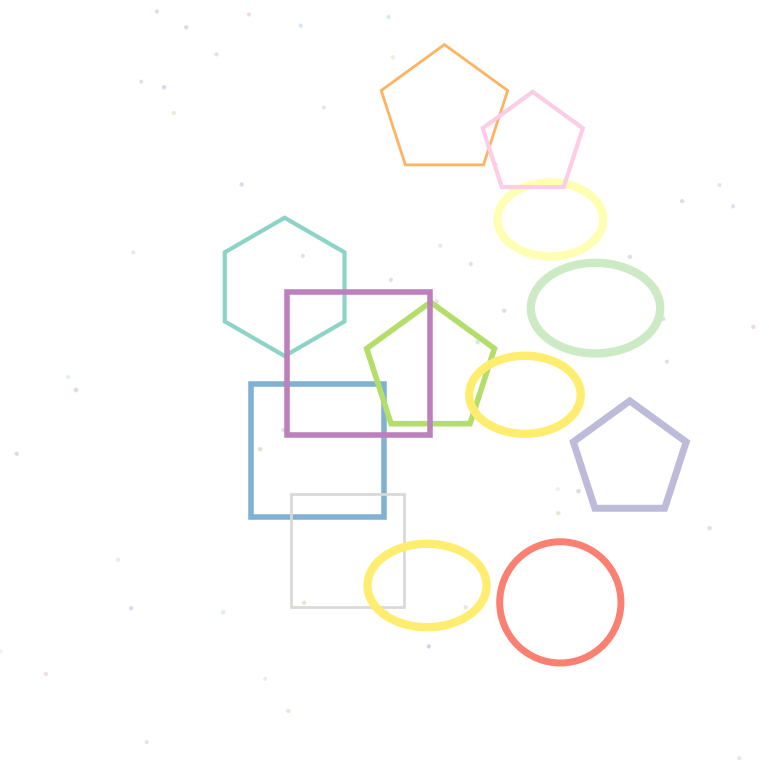[{"shape": "hexagon", "thickness": 1.5, "radius": 0.45, "center": [0.37, 0.627]}, {"shape": "oval", "thickness": 3, "radius": 0.34, "center": [0.715, 0.715]}, {"shape": "pentagon", "thickness": 2.5, "radius": 0.39, "center": [0.818, 0.402]}, {"shape": "circle", "thickness": 2.5, "radius": 0.39, "center": [0.728, 0.218]}, {"shape": "square", "thickness": 2, "radius": 0.43, "center": [0.412, 0.415]}, {"shape": "pentagon", "thickness": 1, "radius": 0.43, "center": [0.577, 0.856]}, {"shape": "pentagon", "thickness": 2, "radius": 0.44, "center": [0.559, 0.52]}, {"shape": "pentagon", "thickness": 1.5, "radius": 0.34, "center": [0.692, 0.812]}, {"shape": "square", "thickness": 1, "radius": 0.37, "center": [0.452, 0.285]}, {"shape": "square", "thickness": 2, "radius": 0.46, "center": [0.465, 0.528]}, {"shape": "oval", "thickness": 3, "radius": 0.42, "center": [0.773, 0.6]}, {"shape": "oval", "thickness": 3, "radius": 0.39, "center": [0.555, 0.24]}, {"shape": "oval", "thickness": 3, "radius": 0.36, "center": [0.682, 0.487]}]